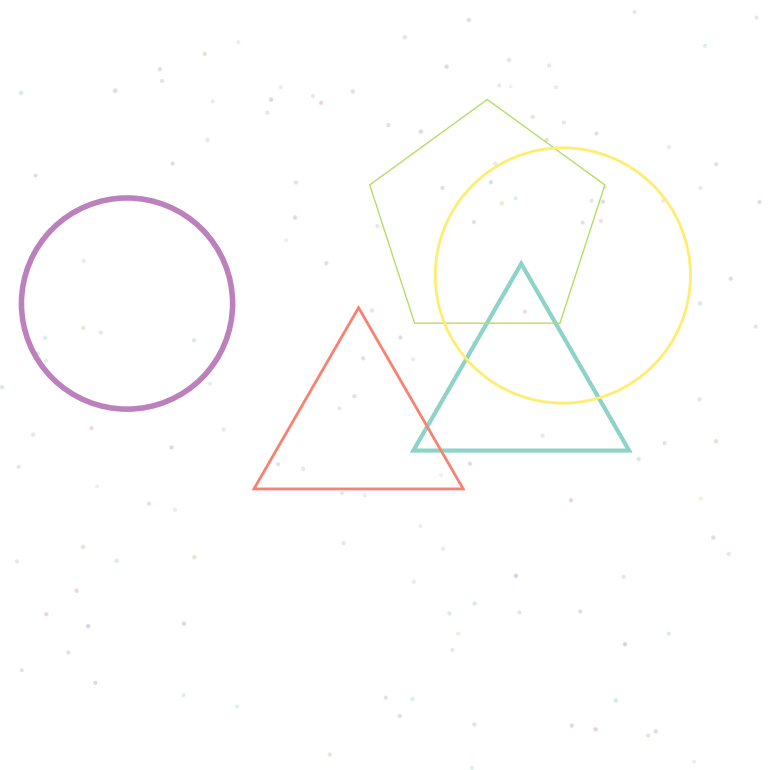[{"shape": "triangle", "thickness": 1.5, "radius": 0.81, "center": [0.677, 0.496]}, {"shape": "triangle", "thickness": 1, "radius": 0.78, "center": [0.466, 0.443]}, {"shape": "pentagon", "thickness": 0.5, "radius": 0.8, "center": [0.633, 0.71]}, {"shape": "circle", "thickness": 2, "radius": 0.69, "center": [0.165, 0.606]}, {"shape": "circle", "thickness": 1, "radius": 0.83, "center": [0.731, 0.642]}]